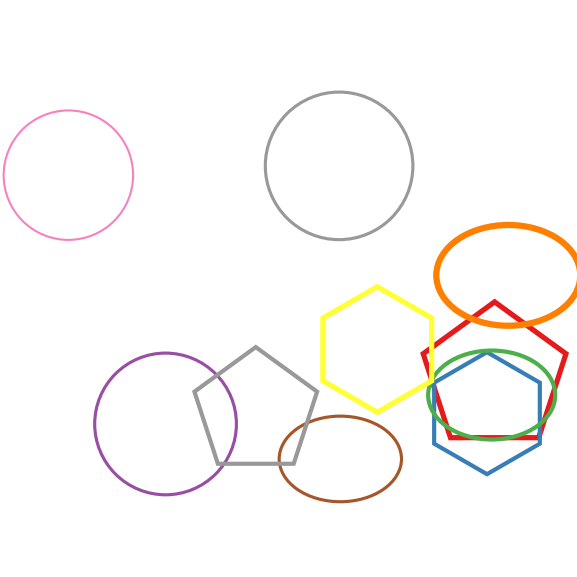[{"shape": "pentagon", "thickness": 2.5, "radius": 0.65, "center": [0.856, 0.346]}, {"shape": "hexagon", "thickness": 2, "radius": 0.53, "center": [0.843, 0.284]}, {"shape": "oval", "thickness": 2, "radius": 0.55, "center": [0.851, 0.315]}, {"shape": "circle", "thickness": 1.5, "radius": 0.61, "center": [0.287, 0.265]}, {"shape": "oval", "thickness": 3, "radius": 0.62, "center": [0.88, 0.522]}, {"shape": "hexagon", "thickness": 2.5, "radius": 0.54, "center": [0.653, 0.394]}, {"shape": "oval", "thickness": 1.5, "radius": 0.53, "center": [0.589, 0.204]}, {"shape": "circle", "thickness": 1, "radius": 0.56, "center": [0.118, 0.696]}, {"shape": "circle", "thickness": 1.5, "radius": 0.64, "center": [0.587, 0.712]}, {"shape": "pentagon", "thickness": 2, "radius": 0.56, "center": [0.443, 0.286]}]